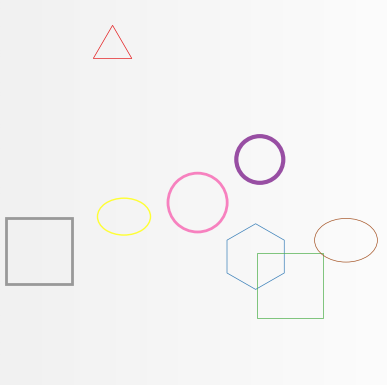[{"shape": "triangle", "thickness": 0.5, "radius": 0.29, "center": [0.29, 0.877]}, {"shape": "hexagon", "thickness": 0.5, "radius": 0.43, "center": [0.66, 0.334]}, {"shape": "square", "thickness": 0.5, "radius": 0.42, "center": [0.748, 0.259]}, {"shape": "circle", "thickness": 3, "radius": 0.3, "center": [0.67, 0.586]}, {"shape": "oval", "thickness": 1, "radius": 0.34, "center": [0.32, 0.437]}, {"shape": "oval", "thickness": 0.5, "radius": 0.41, "center": [0.893, 0.376]}, {"shape": "circle", "thickness": 2, "radius": 0.38, "center": [0.51, 0.474]}, {"shape": "square", "thickness": 2, "radius": 0.43, "center": [0.101, 0.349]}]